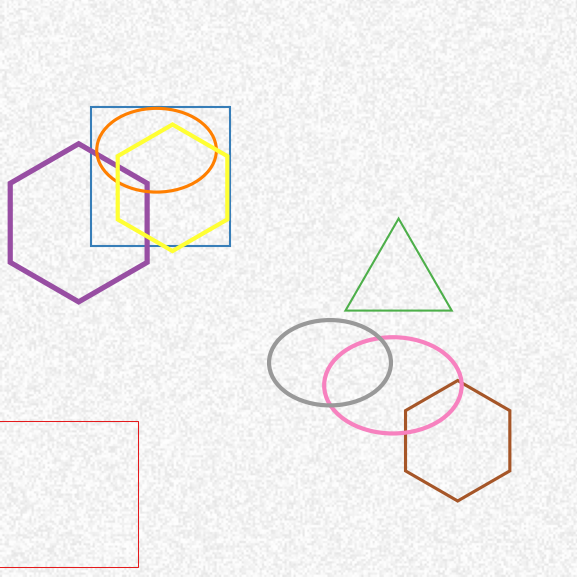[{"shape": "square", "thickness": 0.5, "radius": 0.63, "center": [0.114, 0.144]}, {"shape": "square", "thickness": 1, "radius": 0.6, "center": [0.278, 0.693]}, {"shape": "triangle", "thickness": 1, "radius": 0.53, "center": [0.69, 0.514]}, {"shape": "hexagon", "thickness": 2.5, "radius": 0.68, "center": [0.136, 0.613]}, {"shape": "oval", "thickness": 1.5, "radius": 0.52, "center": [0.271, 0.739]}, {"shape": "hexagon", "thickness": 2, "radius": 0.55, "center": [0.299, 0.674]}, {"shape": "hexagon", "thickness": 1.5, "radius": 0.52, "center": [0.793, 0.236]}, {"shape": "oval", "thickness": 2, "radius": 0.6, "center": [0.68, 0.332]}, {"shape": "oval", "thickness": 2, "radius": 0.53, "center": [0.571, 0.371]}]